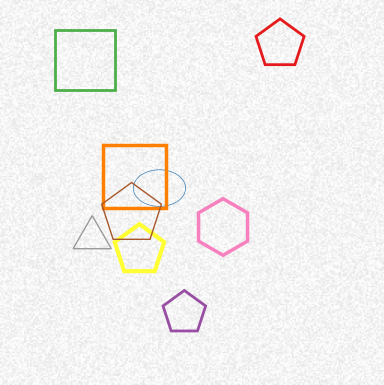[{"shape": "pentagon", "thickness": 2, "radius": 0.33, "center": [0.727, 0.885]}, {"shape": "oval", "thickness": 0.5, "radius": 0.34, "center": [0.414, 0.511]}, {"shape": "square", "thickness": 2, "radius": 0.39, "center": [0.221, 0.843]}, {"shape": "pentagon", "thickness": 2, "radius": 0.29, "center": [0.479, 0.187]}, {"shape": "square", "thickness": 2.5, "radius": 0.41, "center": [0.35, 0.54]}, {"shape": "pentagon", "thickness": 3, "radius": 0.34, "center": [0.362, 0.35]}, {"shape": "pentagon", "thickness": 1, "radius": 0.41, "center": [0.342, 0.444]}, {"shape": "hexagon", "thickness": 2.5, "radius": 0.37, "center": [0.579, 0.41]}, {"shape": "triangle", "thickness": 1, "radius": 0.29, "center": [0.239, 0.383]}]